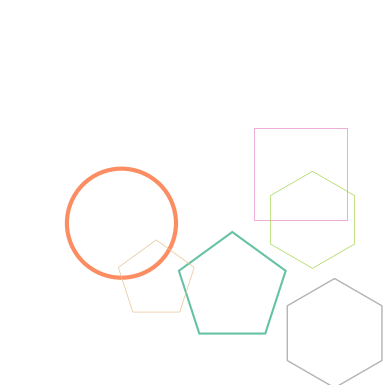[{"shape": "pentagon", "thickness": 1.5, "radius": 0.73, "center": [0.603, 0.252]}, {"shape": "circle", "thickness": 3, "radius": 0.71, "center": [0.315, 0.42]}, {"shape": "square", "thickness": 0.5, "radius": 0.6, "center": [0.78, 0.548]}, {"shape": "hexagon", "thickness": 0.5, "radius": 0.63, "center": [0.812, 0.429]}, {"shape": "pentagon", "thickness": 0.5, "radius": 0.52, "center": [0.406, 0.273]}, {"shape": "hexagon", "thickness": 1, "radius": 0.71, "center": [0.869, 0.135]}]